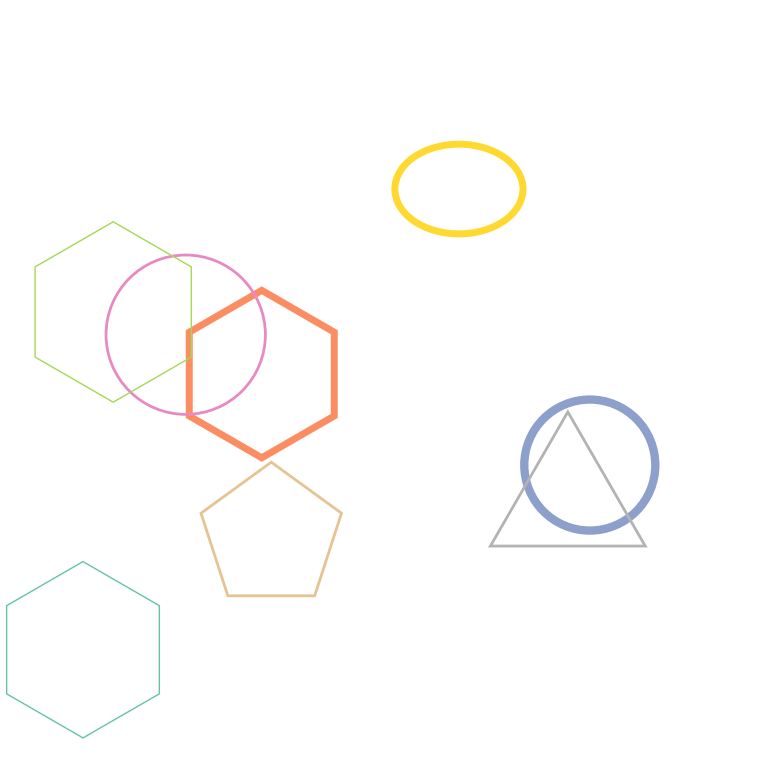[{"shape": "hexagon", "thickness": 0.5, "radius": 0.57, "center": [0.108, 0.156]}, {"shape": "hexagon", "thickness": 2.5, "radius": 0.54, "center": [0.34, 0.514]}, {"shape": "circle", "thickness": 3, "radius": 0.43, "center": [0.766, 0.396]}, {"shape": "circle", "thickness": 1, "radius": 0.52, "center": [0.241, 0.565]}, {"shape": "hexagon", "thickness": 0.5, "radius": 0.59, "center": [0.147, 0.595]}, {"shape": "oval", "thickness": 2.5, "radius": 0.42, "center": [0.596, 0.754]}, {"shape": "pentagon", "thickness": 1, "radius": 0.48, "center": [0.352, 0.304]}, {"shape": "triangle", "thickness": 1, "radius": 0.58, "center": [0.737, 0.349]}]